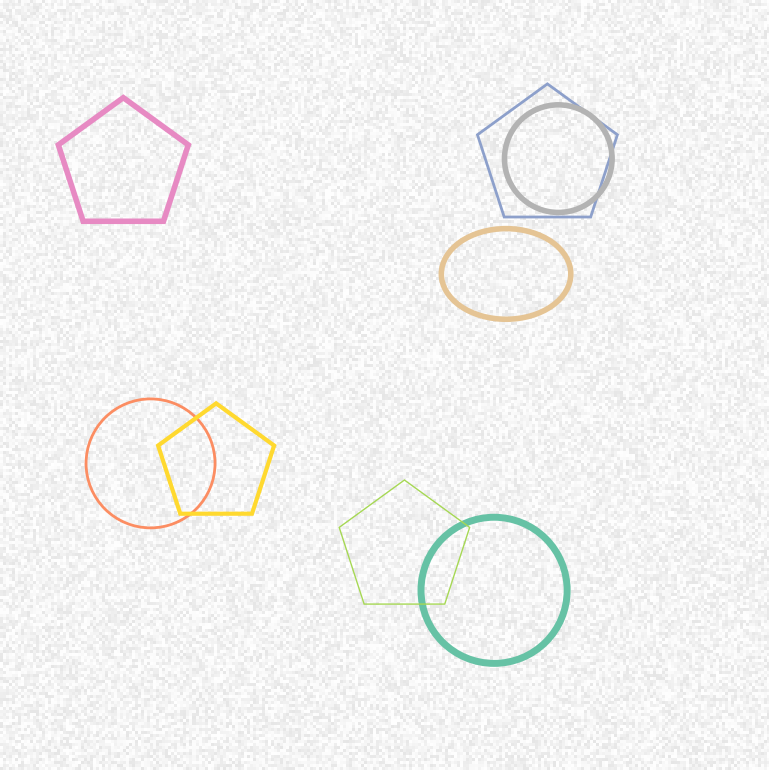[{"shape": "circle", "thickness": 2.5, "radius": 0.47, "center": [0.642, 0.233]}, {"shape": "circle", "thickness": 1, "radius": 0.42, "center": [0.196, 0.398]}, {"shape": "pentagon", "thickness": 1, "radius": 0.48, "center": [0.711, 0.795]}, {"shape": "pentagon", "thickness": 2, "radius": 0.44, "center": [0.16, 0.784]}, {"shape": "pentagon", "thickness": 0.5, "radius": 0.45, "center": [0.525, 0.288]}, {"shape": "pentagon", "thickness": 1.5, "radius": 0.4, "center": [0.281, 0.397]}, {"shape": "oval", "thickness": 2, "radius": 0.42, "center": [0.657, 0.644]}, {"shape": "circle", "thickness": 2, "radius": 0.35, "center": [0.725, 0.794]}]